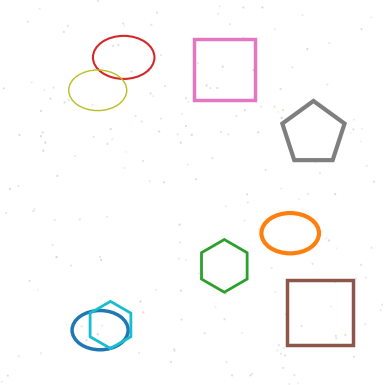[{"shape": "oval", "thickness": 2.5, "radius": 0.36, "center": [0.26, 0.142]}, {"shape": "oval", "thickness": 3, "radius": 0.37, "center": [0.754, 0.394]}, {"shape": "hexagon", "thickness": 2, "radius": 0.34, "center": [0.583, 0.309]}, {"shape": "oval", "thickness": 1.5, "radius": 0.4, "center": [0.321, 0.851]}, {"shape": "square", "thickness": 2.5, "radius": 0.43, "center": [0.831, 0.189]}, {"shape": "square", "thickness": 2.5, "radius": 0.4, "center": [0.583, 0.819]}, {"shape": "pentagon", "thickness": 3, "radius": 0.42, "center": [0.814, 0.653]}, {"shape": "oval", "thickness": 1, "radius": 0.38, "center": [0.254, 0.765]}, {"shape": "hexagon", "thickness": 2, "radius": 0.31, "center": [0.287, 0.156]}]